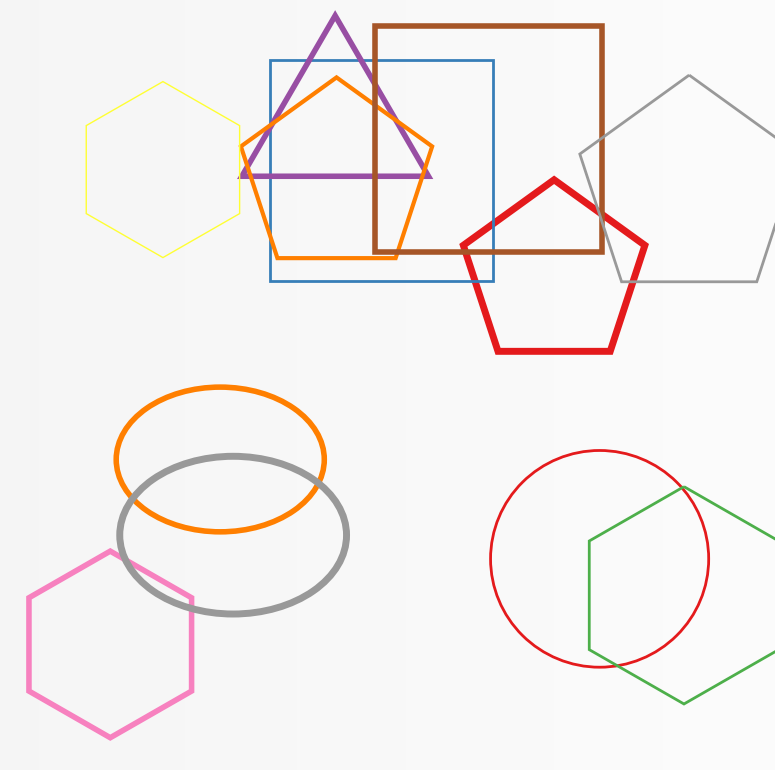[{"shape": "circle", "thickness": 1, "radius": 0.7, "center": [0.774, 0.274]}, {"shape": "pentagon", "thickness": 2.5, "radius": 0.62, "center": [0.715, 0.643]}, {"shape": "square", "thickness": 1, "radius": 0.72, "center": [0.492, 0.778]}, {"shape": "hexagon", "thickness": 1, "radius": 0.71, "center": [0.883, 0.227]}, {"shape": "triangle", "thickness": 2, "radius": 0.7, "center": [0.432, 0.841]}, {"shape": "oval", "thickness": 2, "radius": 0.67, "center": [0.284, 0.403]}, {"shape": "pentagon", "thickness": 1.5, "radius": 0.65, "center": [0.434, 0.77]}, {"shape": "hexagon", "thickness": 0.5, "radius": 0.57, "center": [0.21, 0.78]}, {"shape": "square", "thickness": 2, "radius": 0.73, "center": [0.63, 0.819]}, {"shape": "hexagon", "thickness": 2, "radius": 0.61, "center": [0.142, 0.163]}, {"shape": "pentagon", "thickness": 1, "radius": 0.74, "center": [0.889, 0.754]}, {"shape": "oval", "thickness": 2.5, "radius": 0.73, "center": [0.301, 0.305]}]